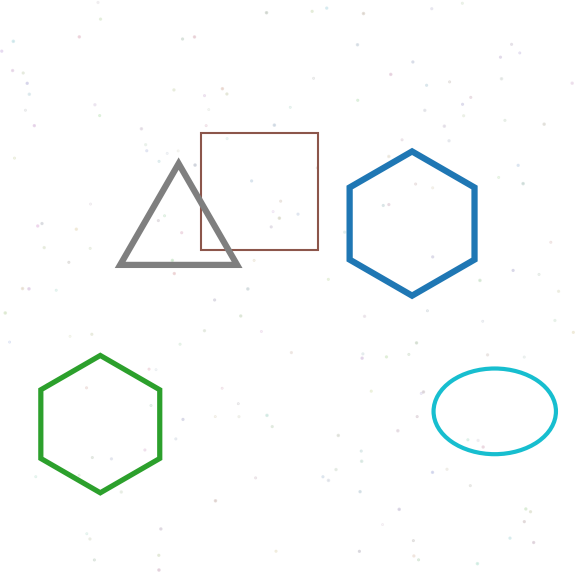[{"shape": "hexagon", "thickness": 3, "radius": 0.62, "center": [0.714, 0.612]}, {"shape": "hexagon", "thickness": 2.5, "radius": 0.59, "center": [0.174, 0.265]}, {"shape": "square", "thickness": 1, "radius": 0.51, "center": [0.45, 0.668]}, {"shape": "triangle", "thickness": 3, "radius": 0.58, "center": [0.309, 0.599]}, {"shape": "oval", "thickness": 2, "radius": 0.53, "center": [0.857, 0.287]}]